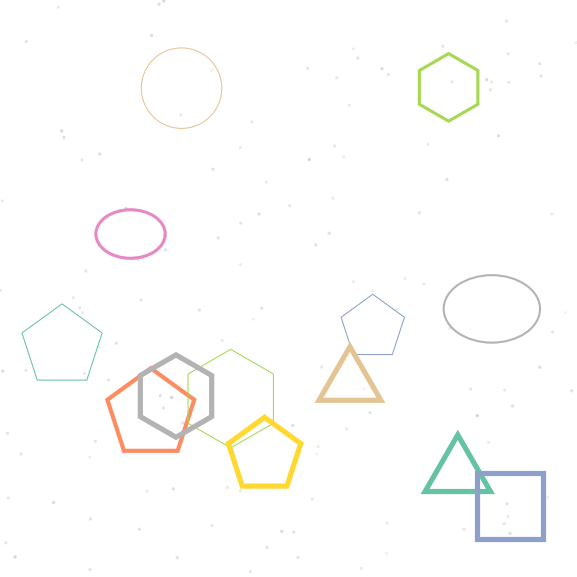[{"shape": "triangle", "thickness": 2.5, "radius": 0.33, "center": [0.793, 0.181]}, {"shape": "pentagon", "thickness": 0.5, "radius": 0.36, "center": [0.107, 0.4]}, {"shape": "pentagon", "thickness": 2, "radius": 0.4, "center": [0.261, 0.282]}, {"shape": "pentagon", "thickness": 0.5, "radius": 0.29, "center": [0.645, 0.432]}, {"shape": "square", "thickness": 2.5, "radius": 0.29, "center": [0.883, 0.123]}, {"shape": "oval", "thickness": 1.5, "radius": 0.3, "center": [0.226, 0.594]}, {"shape": "hexagon", "thickness": 0.5, "radius": 0.43, "center": [0.4, 0.309]}, {"shape": "hexagon", "thickness": 1.5, "radius": 0.29, "center": [0.777, 0.848]}, {"shape": "pentagon", "thickness": 2.5, "radius": 0.33, "center": [0.458, 0.211]}, {"shape": "triangle", "thickness": 2.5, "radius": 0.31, "center": [0.606, 0.337]}, {"shape": "circle", "thickness": 0.5, "radius": 0.35, "center": [0.314, 0.846]}, {"shape": "hexagon", "thickness": 2.5, "radius": 0.36, "center": [0.305, 0.313]}, {"shape": "oval", "thickness": 1, "radius": 0.42, "center": [0.852, 0.464]}]